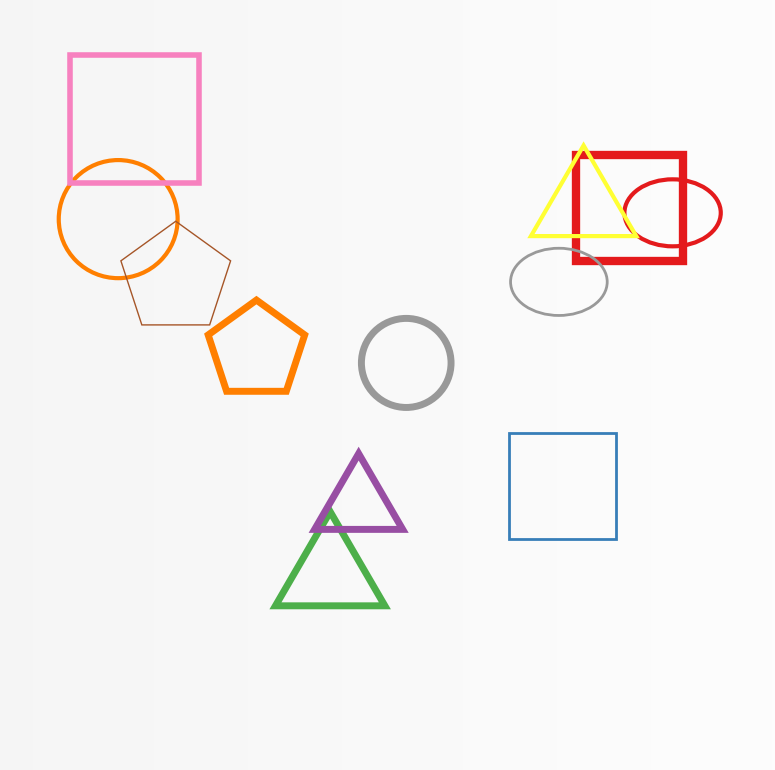[{"shape": "oval", "thickness": 1.5, "radius": 0.31, "center": [0.868, 0.724]}, {"shape": "square", "thickness": 3, "radius": 0.35, "center": [0.813, 0.73]}, {"shape": "square", "thickness": 1, "radius": 0.34, "center": [0.726, 0.369]}, {"shape": "triangle", "thickness": 2.5, "radius": 0.41, "center": [0.426, 0.254]}, {"shape": "triangle", "thickness": 2.5, "radius": 0.33, "center": [0.463, 0.345]}, {"shape": "pentagon", "thickness": 2.5, "radius": 0.33, "center": [0.331, 0.545]}, {"shape": "circle", "thickness": 1.5, "radius": 0.38, "center": [0.152, 0.715]}, {"shape": "triangle", "thickness": 1.5, "radius": 0.39, "center": [0.753, 0.733]}, {"shape": "pentagon", "thickness": 0.5, "radius": 0.37, "center": [0.227, 0.638]}, {"shape": "square", "thickness": 2, "radius": 0.42, "center": [0.174, 0.845]}, {"shape": "circle", "thickness": 2.5, "radius": 0.29, "center": [0.524, 0.529]}, {"shape": "oval", "thickness": 1, "radius": 0.31, "center": [0.721, 0.634]}]